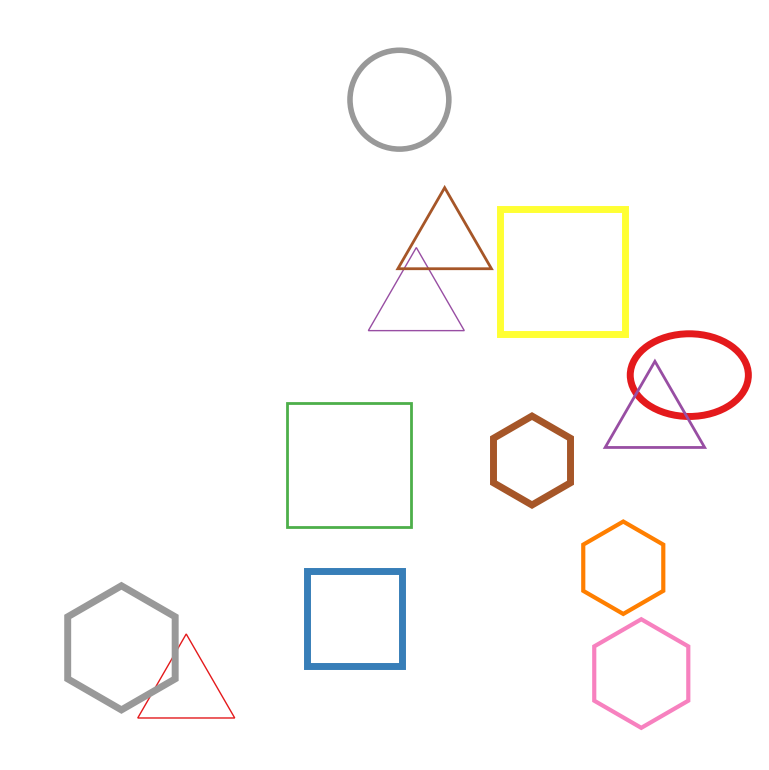[{"shape": "oval", "thickness": 2.5, "radius": 0.38, "center": [0.895, 0.513]}, {"shape": "triangle", "thickness": 0.5, "radius": 0.36, "center": [0.242, 0.104]}, {"shape": "square", "thickness": 2.5, "radius": 0.31, "center": [0.461, 0.196]}, {"shape": "square", "thickness": 1, "radius": 0.4, "center": [0.454, 0.397]}, {"shape": "triangle", "thickness": 0.5, "radius": 0.36, "center": [0.541, 0.607]}, {"shape": "triangle", "thickness": 1, "radius": 0.37, "center": [0.851, 0.456]}, {"shape": "hexagon", "thickness": 1.5, "radius": 0.3, "center": [0.809, 0.263]}, {"shape": "square", "thickness": 2.5, "radius": 0.4, "center": [0.73, 0.648]}, {"shape": "triangle", "thickness": 1, "radius": 0.35, "center": [0.577, 0.686]}, {"shape": "hexagon", "thickness": 2.5, "radius": 0.29, "center": [0.691, 0.402]}, {"shape": "hexagon", "thickness": 1.5, "radius": 0.35, "center": [0.833, 0.125]}, {"shape": "circle", "thickness": 2, "radius": 0.32, "center": [0.519, 0.871]}, {"shape": "hexagon", "thickness": 2.5, "radius": 0.4, "center": [0.158, 0.159]}]